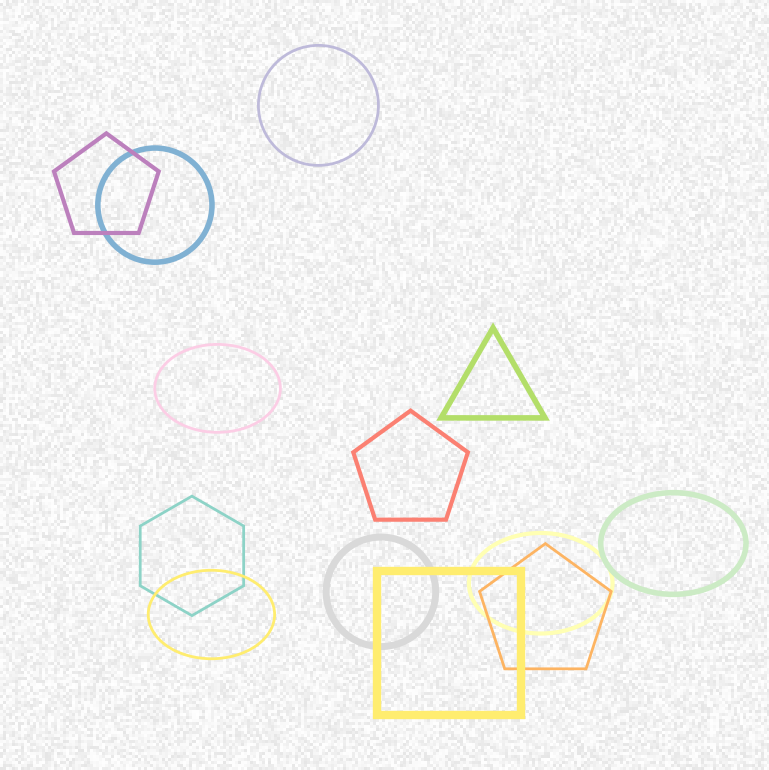[{"shape": "hexagon", "thickness": 1, "radius": 0.39, "center": [0.249, 0.278]}, {"shape": "oval", "thickness": 1.5, "radius": 0.47, "center": [0.702, 0.243]}, {"shape": "circle", "thickness": 1, "radius": 0.39, "center": [0.414, 0.863]}, {"shape": "pentagon", "thickness": 1.5, "radius": 0.39, "center": [0.533, 0.388]}, {"shape": "circle", "thickness": 2, "radius": 0.37, "center": [0.201, 0.734]}, {"shape": "pentagon", "thickness": 1, "radius": 0.45, "center": [0.708, 0.204]}, {"shape": "triangle", "thickness": 2, "radius": 0.39, "center": [0.64, 0.496]}, {"shape": "oval", "thickness": 1, "radius": 0.41, "center": [0.283, 0.496]}, {"shape": "circle", "thickness": 2.5, "radius": 0.36, "center": [0.495, 0.231]}, {"shape": "pentagon", "thickness": 1.5, "radius": 0.36, "center": [0.138, 0.755]}, {"shape": "oval", "thickness": 2, "radius": 0.47, "center": [0.875, 0.294]}, {"shape": "square", "thickness": 3, "radius": 0.47, "center": [0.583, 0.164]}, {"shape": "oval", "thickness": 1, "radius": 0.41, "center": [0.275, 0.202]}]